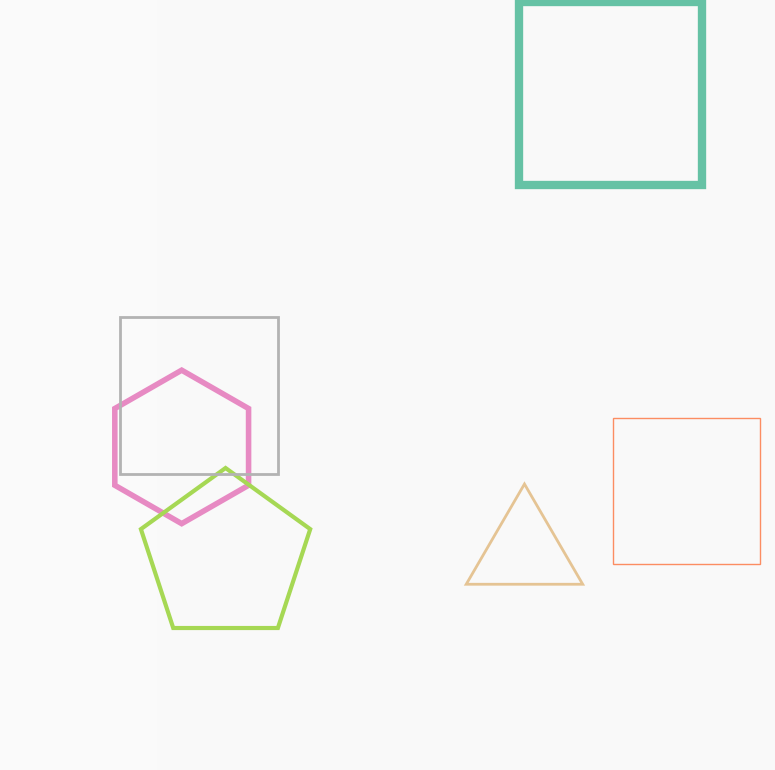[{"shape": "square", "thickness": 3, "radius": 0.59, "center": [0.788, 0.879]}, {"shape": "square", "thickness": 0.5, "radius": 0.47, "center": [0.886, 0.362]}, {"shape": "hexagon", "thickness": 2, "radius": 0.5, "center": [0.234, 0.42]}, {"shape": "pentagon", "thickness": 1.5, "radius": 0.57, "center": [0.291, 0.277]}, {"shape": "triangle", "thickness": 1, "radius": 0.43, "center": [0.677, 0.285]}, {"shape": "square", "thickness": 1, "radius": 0.51, "center": [0.257, 0.486]}]